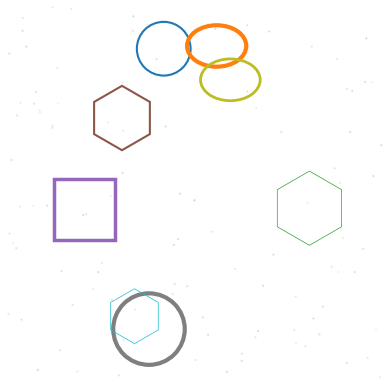[{"shape": "circle", "thickness": 1.5, "radius": 0.35, "center": [0.425, 0.873]}, {"shape": "oval", "thickness": 3, "radius": 0.38, "center": [0.563, 0.881]}, {"shape": "hexagon", "thickness": 0.5, "radius": 0.48, "center": [0.804, 0.459]}, {"shape": "square", "thickness": 2.5, "radius": 0.4, "center": [0.219, 0.456]}, {"shape": "hexagon", "thickness": 1.5, "radius": 0.42, "center": [0.317, 0.693]}, {"shape": "circle", "thickness": 3, "radius": 0.46, "center": [0.387, 0.145]}, {"shape": "oval", "thickness": 2, "radius": 0.39, "center": [0.598, 0.793]}, {"shape": "hexagon", "thickness": 0.5, "radius": 0.36, "center": [0.349, 0.179]}]